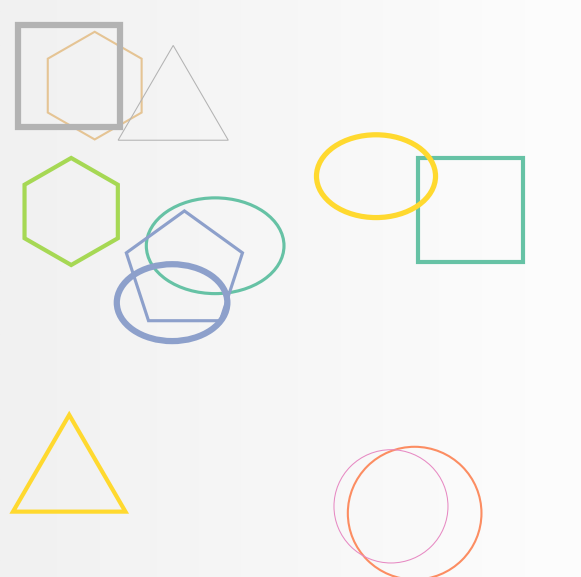[{"shape": "square", "thickness": 2, "radius": 0.45, "center": [0.809, 0.635]}, {"shape": "oval", "thickness": 1.5, "radius": 0.59, "center": [0.37, 0.574]}, {"shape": "circle", "thickness": 1, "radius": 0.57, "center": [0.713, 0.111]}, {"shape": "pentagon", "thickness": 1.5, "radius": 0.53, "center": [0.317, 0.529]}, {"shape": "oval", "thickness": 3, "radius": 0.48, "center": [0.296, 0.475]}, {"shape": "circle", "thickness": 0.5, "radius": 0.49, "center": [0.673, 0.122]}, {"shape": "hexagon", "thickness": 2, "radius": 0.46, "center": [0.122, 0.633]}, {"shape": "triangle", "thickness": 2, "radius": 0.56, "center": [0.119, 0.169]}, {"shape": "oval", "thickness": 2.5, "radius": 0.51, "center": [0.647, 0.694]}, {"shape": "hexagon", "thickness": 1, "radius": 0.47, "center": [0.163, 0.851]}, {"shape": "triangle", "thickness": 0.5, "radius": 0.55, "center": [0.298, 0.811]}, {"shape": "square", "thickness": 3, "radius": 0.44, "center": [0.119, 0.868]}]